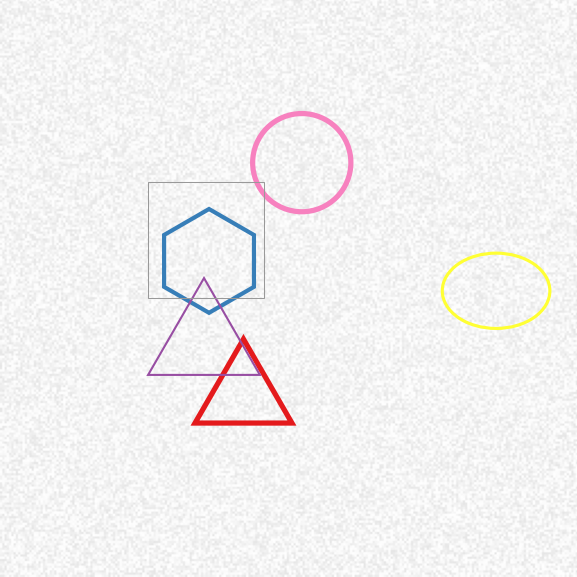[{"shape": "triangle", "thickness": 2.5, "radius": 0.48, "center": [0.422, 0.315]}, {"shape": "hexagon", "thickness": 2, "radius": 0.45, "center": [0.362, 0.547]}, {"shape": "triangle", "thickness": 1, "radius": 0.56, "center": [0.353, 0.406]}, {"shape": "oval", "thickness": 1.5, "radius": 0.47, "center": [0.859, 0.496]}, {"shape": "circle", "thickness": 2.5, "radius": 0.43, "center": [0.523, 0.718]}, {"shape": "square", "thickness": 0.5, "radius": 0.5, "center": [0.357, 0.583]}]